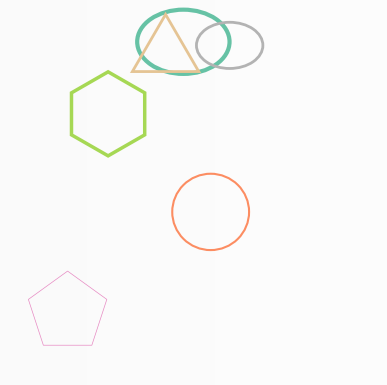[{"shape": "oval", "thickness": 3, "radius": 0.6, "center": [0.473, 0.891]}, {"shape": "circle", "thickness": 1.5, "radius": 0.5, "center": [0.544, 0.45]}, {"shape": "pentagon", "thickness": 0.5, "radius": 0.53, "center": [0.174, 0.189]}, {"shape": "hexagon", "thickness": 2.5, "radius": 0.55, "center": [0.279, 0.704]}, {"shape": "triangle", "thickness": 2, "radius": 0.49, "center": [0.427, 0.864]}, {"shape": "oval", "thickness": 2, "radius": 0.43, "center": [0.593, 0.882]}]